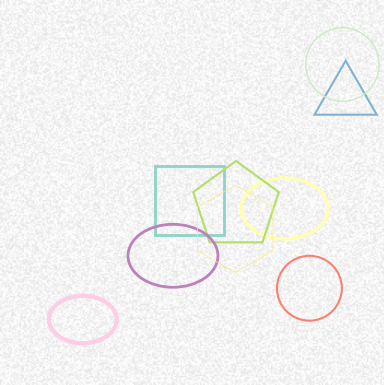[{"shape": "square", "thickness": 2, "radius": 0.45, "center": [0.492, 0.479]}, {"shape": "oval", "thickness": 2.5, "radius": 0.57, "center": [0.739, 0.459]}, {"shape": "circle", "thickness": 1.5, "radius": 0.42, "center": [0.804, 0.251]}, {"shape": "triangle", "thickness": 1.5, "radius": 0.47, "center": [0.898, 0.749]}, {"shape": "pentagon", "thickness": 1.5, "radius": 0.58, "center": [0.613, 0.465]}, {"shape": "oval", "thickness": 3, "radius": 0.44, "center": [0.215, 0.17]}, {"shape": "oval", "thickness": 2, "radius": 0.58, "center": [0.449, 0.336]}, {"shape": "circle", "thickness": 1, "radius": 0.48, "center": [0.889, 0.832]}, {"shape": "hexagon", "thickness": 0.5, "radius": 0.57, "center": [0.611, 0.406]}]